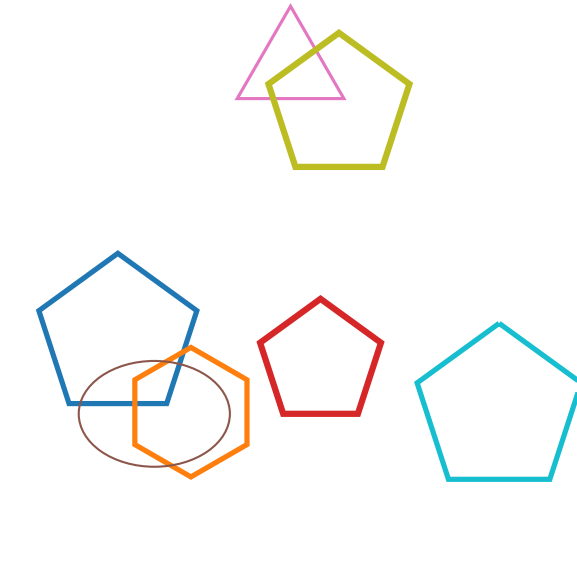[{"shape": "pentagon", "thickness": 2.5, "radius": 0.72, "center": [0.204, 0.417]}, {"shape": "hexagon", "thickness": 2.5, "radius": 0.56, "center": [0.331, 0.285]}, {"shape": "pentagon", "thickness": 3, "radius": 0.55, "center": [0.555, 0.372]}, {"shape": "oval", "thickness": 1, "radius": 0.65, "center": [0.267, 0.283]}, {"shape": "triangle", "thickness": 1.5, "radius": 0.53, "center": [0.503, 0.882]}, {"shape": "pentagon", "thickness": 3, "radius": 0.64, "center": [0.587, 0.814]}, {"shape": "pentagon", "thickness": 2.5, "radius": 0.75, "center": [0.864, 0.29]}]